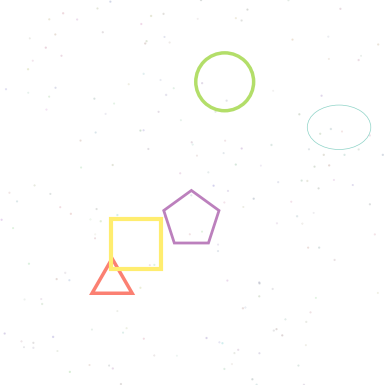[{"shape": "oval", "thickness": 0.5, "radius": 0.41, "center": [0.881, 0.669]}, {"shape": "triangle", "thickness": 2.5, "radius": 0.3, "center": [0.291, 0.268]}, {"shape": "circle", "thickness": 2.5, "radius": 0.38, "center": [0.584, 0.788]}, {"shape": "pentagon", "thickness": 2, "radius": 0.38, "center": [0.497, 0.43]}, {"shape": "square", "thickness": 3, "radius": 0.32, "center": [0.353, 0.366]}]